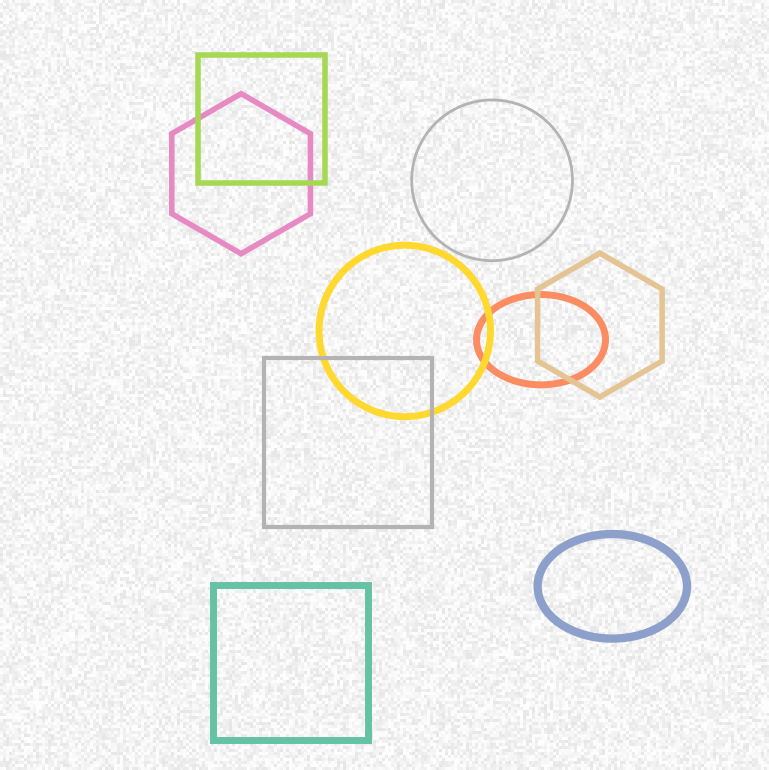[{"shape": "square", "thickness": 2.5, "radius": 0.5, "center": [0.377, 0.139]}, {"shape": "oval", "thickness": 2.5, "radius": 0.42, "center": [0.703, 0.559]}, {"shape": "oval", "thickness": 3, "radius": 0.49, "center": [0.795, 0.239]}, {"shape": "hexagon", "thickness": 2, "radius": 0.52, "center": [0.313, 0.774]}, {"shape": "square", "thickness": 2, "radius": 0.41, "center": [0.34, 0.846]}, {"shape": "circle", "thickness": 2.5, "radius": 0.56, "center": [0.526, 0.57]}, {"shape": "hexagon", "thickness": 2, "radius": 0.47, "center": [0.779, 0.578]}, {"shape": "square", "thickness": 1.5, "radius": 0.55, "center": [0.452, 0.425]}, {"shape": "circle", "thickness": 1, "radius": 0.52, "center": [0.639, 0.766]}]